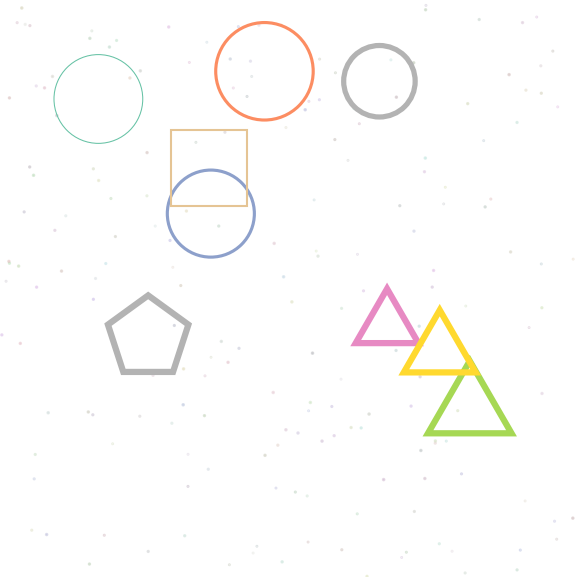[{"shape": "circle", "thickness": 0.5, "radius": 0.38, "center": [0.17, 0.828]}, {"shape": "circle", "thickness": 1.5, "radius": 0.42, "center": [0.458, 0.876]}, {"shape": "circle", "thickness": 1.5, "radius": 0.38, "center": [0.365, 0.629]}, {"shape": "triangle", "thickness": 3, "radius": 0.31, "center": [0.67, 0.436]}, {"shape": "triangle", "thickness": 3, "radius": 0.42, "center": [0.813, 0.291]}, {"shape": "triangle", "thickness": 3, "radius": 0.36, "center": [0.761, 0.39]}, {"shape": "square", "thickness": 1, "radius": 0.33, "center": [0.361, 0.709]}, {"shape": "circle", "thickness": 2.5, "radius": 0.31, "center": [0.657, 0.858]}, {"shape": "pentagon", "thickness": 3, "radius": 0.37, "center": [0.257, 0.414]}]